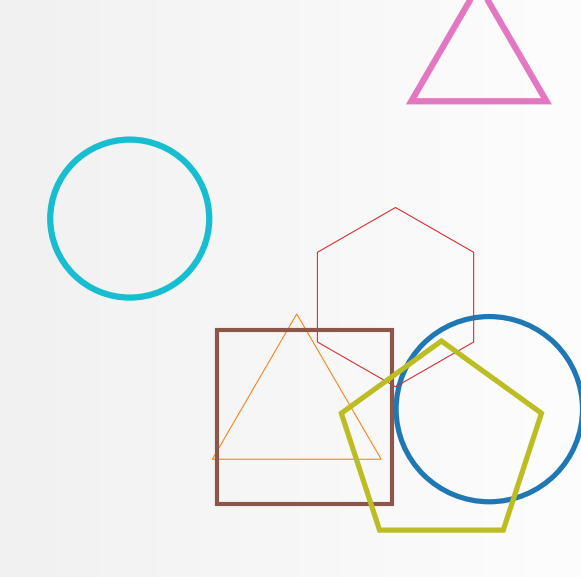[{"shape": "circle", "thickness": 2.5, "radius": 0.8, "center": [0.842, 0.291]}, {"shape": "triangle", "thickness": 0.5, "radius": 0.84, "center": [0.511, 0.288]}, {"shape": "hexagon", "thickness": 0.5, "radius": 0.78, "center": [0.68, 0.485]}, {"shape": "square", "thickness": 2, "radius": 0.75, "center": [0.524, 0.278]}, {"shape": "triangle", "thickness": 3, "radius": 0.67, "center": [0.824, 0.891]}, {"shape": "pentagon", "thickness": 2.5, "radius": 0.91, "center": [0.759, 0.228]}, {"shape": "circle", "thickness": 3, "radius": 0.68, "center": [0.223, 0.621]}]